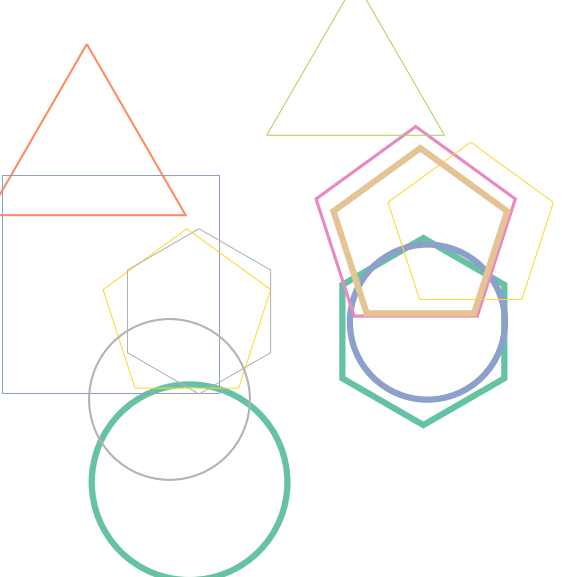[{"shape": "circle", "thickness": 3, "radius": 0.85, "center": [0.328, 0.164]}, {"shape": "hexagon", "thickness": 3, "radius": 0.81, "center": [0.733, 0.425]}, {"shape": "triangle", "thickness": 1, "radius": 0.99, "center": [0.15, 0.725]}, {"shape": "circle", "thickness": 3, "radius": 0.67, "center": [0.74, 0.441]}, {"shape": "square", "thickness": 0.5, "radius": 0.94, "center": [0.192, 0.507]}, {"shape": "pentagon", "thickness": 1.5, "radius": 0.91, "center": [0.72, 0.599]}, {"shape": "triangle", "thickness": 0.5, "radius": 0.89, "center": [0.616, 0.854]}, {"shape": "pentagon", "thickness": 0.5, "radius": 0.76, "center": [0.324, 0.45]}, {"shape": "pentagon", "thickness": 0.5, "radius": 0.75, "center": [0.815, 0.602]}, {"shape": "pentagon", "thickness": 3, "radius": 0.79, "center": [0.728, 0.585]}, {"shape": "circle", "thickness": 1, "radius": 0.7, "center": [0.293, 0.307]}, {"shape": "hexagon", "thickness": 0.5, "radius": 0.72, "center": [0.345, 0.46]}]